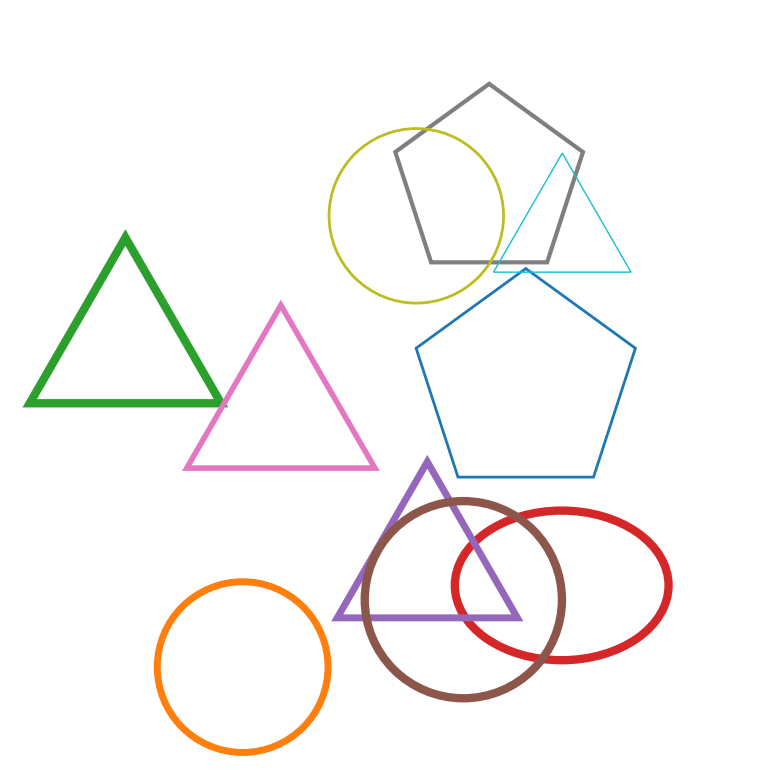[{"shape": "pentagon", "thickness": 1, "radius": 0.75, "center": [0.683, 0.501]}, {"shape": "circle", "thickness": 2.5, "radius": 0.55, "center": [0.315, 0.134]}, {"shape": "triangle", "thickness": 3, "radius": 0.72, "center": [0.163, 0.548]}, {"shape": "oval", "thickness": 3, "radius": 0.69, "center": [0.729, 0.24]}, {"shape": "triangle", "thickness": 2.5, "radius": 0.68, "center": [0.555, 0.265]}, {"shape": "circle", "thickness": 3, "radius": 0.64, "center": [0.602, 0.221]}, {"shape": "triangle", "thickness": 2, "radius": 0.71, "center": [0.365, 0.463]}, {"shape": "pentagon", "thickness": 1.5, "radius": 0.64, "center": [0.635, 0.763]}, {"shape": "circle", "thickness": 1, "radius": 0.57, "center": [0.541, 0.72]}, {"shape": "triangle", "thickness": 0.5, "radius": 0.52, "center": [0.73, 0.698]}]